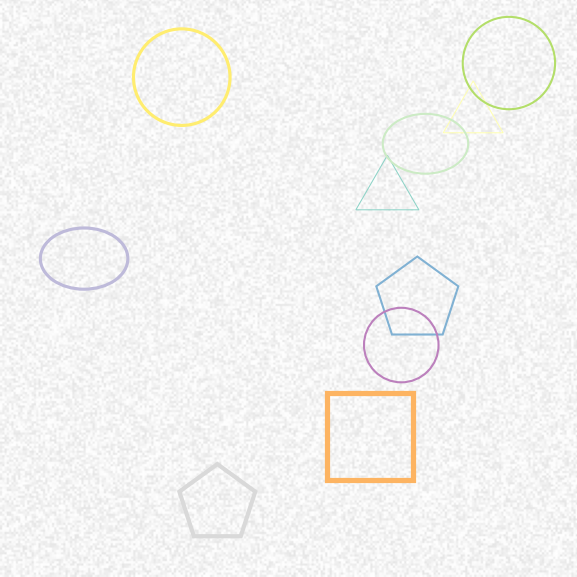[{"shape": "triangle", "thickness": 0.5, "radius": 0.31, "center": [0.671, 0.667]}, {"shape": "triangle", "thickness": 0.5, "radius": 0.3, "center": [0.819, 0.799]}, {"shape": "oval", "thickness": 1.5, "radius": 0.38, "center": [0.146, 0.551]}, {"shape": "pentagon", "thickness": 1, "radius": 0.37, "center": [0.723, 0.48]}, {"shape": "square", "thickness": 2.5, "radius": 0.37, "center": [0.641, 0.243]}, {"shape": "circle", "thickness": 1, "radius": 0.4, "center": [0.881, 0.89]}, {"shape": "pentagon", "thickness": 2, "radius": 0.35, "center": [0.376, 0.126]}, {"shape": "circle", "thickness": 1, "radius": 0.32, "center": [0.695, 0.402]}, {"shape": "oval", "thickness": 1, "radius": 0.37, "center": [0.737, 0.75]}, {"shape": "circle", "thickness": 1.5, "radius": 0.42, "center": [0.315, 0.866]}]